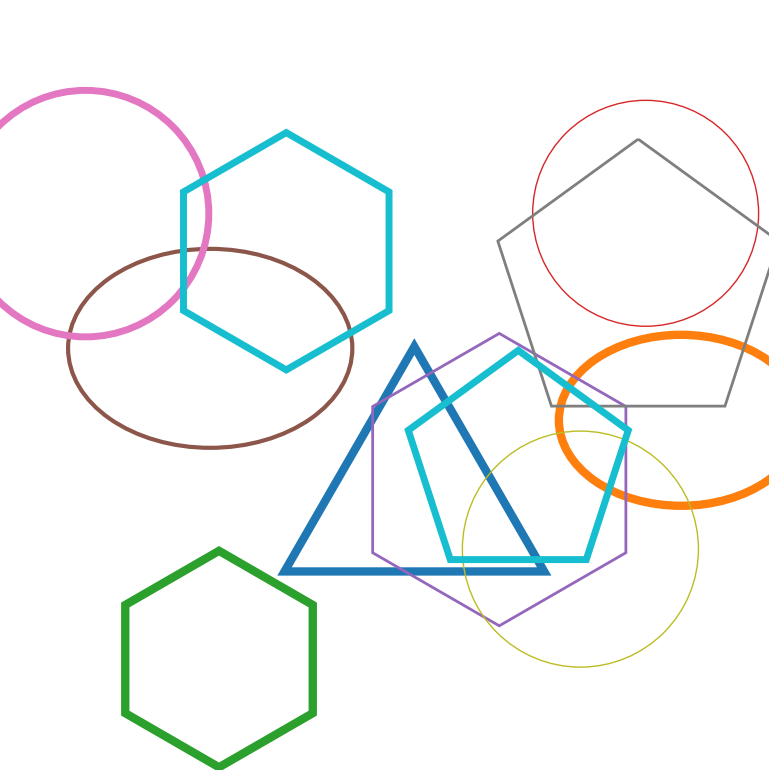[{"shape": "triangle", "thickness": 3, "radius": 0.97, "center": [0.538, 0.355]}, {"shape": "oval", "thickness": 3, "radius": 0.79, "center": [0.884, 0.454]}, {"shape": "hexagon", "thickness": 3, "radius": 0.7, "center": [0.284, 0.144]}, {"shape": "circle", "thickness": 0.5, "radius": 0.73, "center": [0.838, 0.723]}, {"shape": "hexagon", "thickness": 1, "radius": 0.95, "center": [0.648, 0.377]}, {"shape": "oval", "thickness": 1.5, "radius": 0.92, "center": [0.273, 0.548]}, {"shape": "circle", "thickness": 2.5, "radius": 0.8, "center": [0.111, 0.723]}, {"shape": "pentagon", "thickness": 1, "radius": 0.96, "center": [0.829, 0.628]}, {"shape": "circle", "thickness": 0.5, "radius": 0.77, "center": [0.754, 0.287]}, {"shape": "pentagon", "thickness": 2.5, "radius": 0.75, "center": [0.673, 0.395]}, {"shape": "hexagon", "thickness": 2.5, "radius": 0.77, "center": [0.372, 0.674]}]